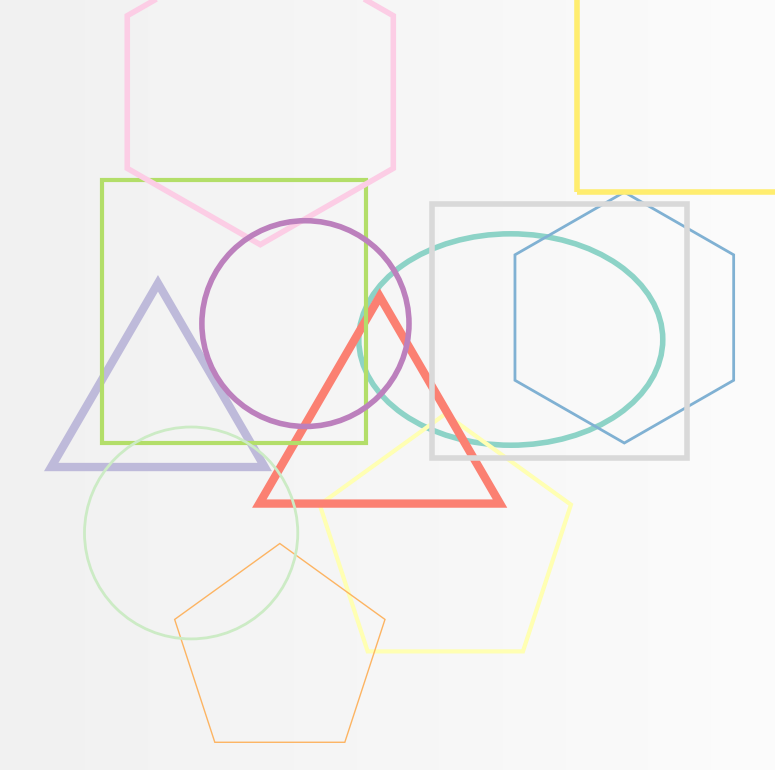[{"shape": "oval", "thickness": 2, "radius": 0.98, "center": [0.659, 0.559]}, {"shape": "pentagon", "thickness": 1.5, "radius": 0.85, "center": [0.575, 0.292]}, {"shape": "triangle", "thickness": 3, "radius": 0.8, "center": [0.204, 0.473]}, {"shape": "triangle", "thickness": 3, "radius": 0.9, "center": [0.49, 0.436]}, {"shape": "hexagon", "thickness": 1, "radius": 0.81, "center": [0.806, 0.588]}, {"shape": "pentagon", "thickness": 0.5, "radius": 0.71, "center": [0.361, 0.151]}, {"shape": "square", "thickness": 1.5, "radius": 0.85, "center": [0.302, 0.595]}, {"shape": "hexagon", "thickness": 2, "radius": 0.99, "center": [0.336, 0.88]}, {"shape": "square", "thickness": 2, "radius": 0.82, "center": [0.722, 0.571]}, {"shape": "circle", "thickness": 2, "radius": 0.67, "center": [0.394, 0.58]}, {"shape": "circle", "thickness": 1, "radius": 0.69, "center": [0.247, 0.308]}, {"shape": "square", "thickness": 2, "radius": 0.68, "center": [0.881, 0.888]}]